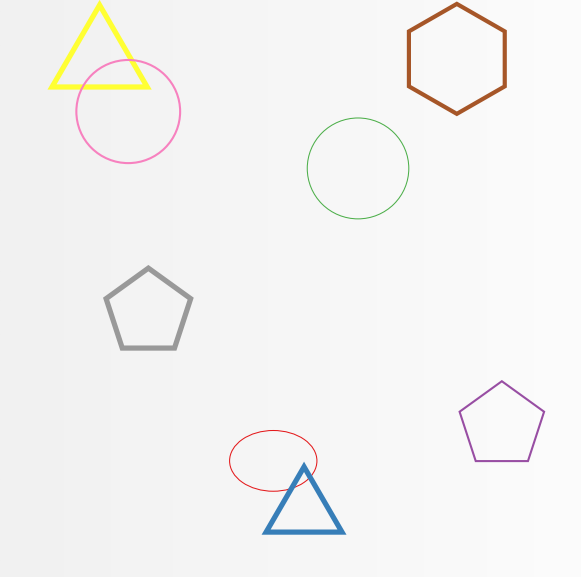[{"shape": "oval", "thickness": 0.5, "radius": 0.38, "center": [0.47, 0.201]}, {"shape": "triangle", "thickness": 2.5, "radius": 0.38, "center": [0.523, 0.115]}, {"shape": "circle", "thickness": 0.5, "radius": 0.44, "center": [0.616, 0.707]}, {"shape": "pentagon", "thickness": 1, "radius": 0.38, "center": [0.863, 0.263]}, {"shape": "triangle", "thickness": 2.5, "radius": 0.47, "center": [0.171, 0.896]}, {"shape": "hexagon", "thickness": 2, "radius": 0.48, "center": [0.786, 0.897]}, {"shape": "circle", "thickness": 1, "radius": 0.45, "center": [0.221, 0.806]}, {"shape": "pentagon", "thickness": 2.5, "radius": 0.38, "center": [0.255, 0.458]}]